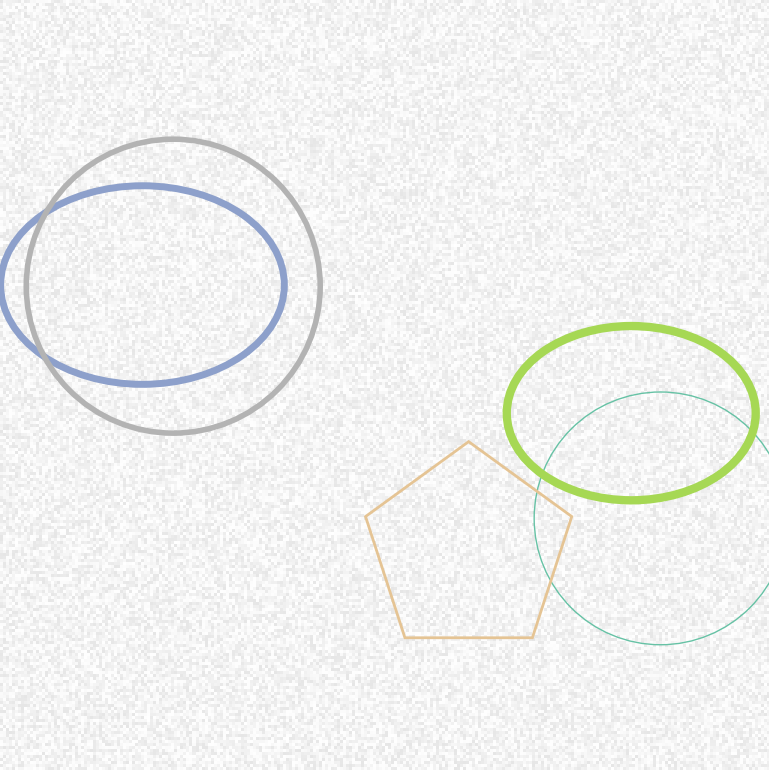[{"shape": "circle", "thickness": 0.5, "radius": 0.82, "center": [0.858, 0.327]}, {"shape": "oval", "thickness": 2.5, "radius": 0.92, "center": [0.185, 0.63]}, {"shape": "oval", "thickness": 3, "radius": 0.81, "center": [0.82, 0.463]}, {"shape": "pentagon", "thickness": 1, "radius": 0.7, "center": [0.609, 0.286]}, {"shape": "circle", "thickness": 2, "radius": 0.95, "center": [0.225, 0.628]}]